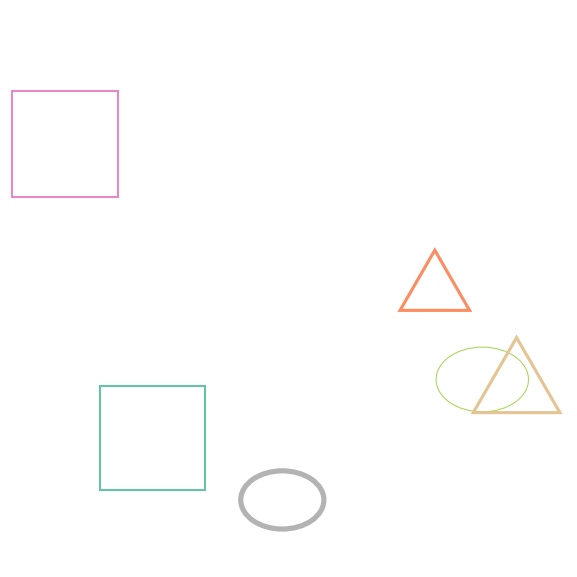[{"shape": "square", "thickness": 1, "radius": 0.45, "center": [0.264, 0.241]}, {"shape": "triangle", "thickness": 1.5, "radius": 0.35, "center": [0.753, 0.496]}, {"shape": "square", "thickness": 1, "radius": 0.46, "center": [0.113, 0.75]}, {"shape": "oval", "thickness": 0.5, "radius": 0.4, "center": [0.835, 0.342]}, {"shape": "triangle", "thickness": 1.5, "radius": 0.43, "center": [0.895, 0.328]}, {"shape": "oval", "thickness": 2.5, "radius": 0.36, "center": [0.489, 0.133]}]